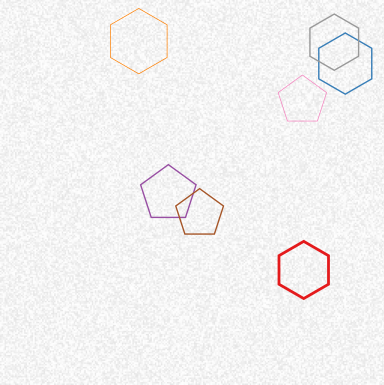[{"shape": "hexagon", "thickness": 2, "radius": 0.37, "center": [0.789, 0.299]}, {"shape": "hexagon", "thickness": 1, "radius": 0.4, "center": [0.897, 0.835]}, {"shape": "pentagon", "thickness": 1, "radius": 0.38, "center": [0.437, 0.497]}, {"shape": "hexagon", "thickness": 0.5, "radius": 0.42, "center": [0.36, 0.893]}, {"shape": "pentagon", "thickness": 1, "radius": 0.33, "center": [0.519, 0.445]}, {"shape": "pentagon", "thickness": 0.5, "radius": 0.33, "center": [0.785, 0.739]}, {"shape": "hexagon", "thickness": 1, "radius": 0.37, "center": [0.868, 0.89]}]